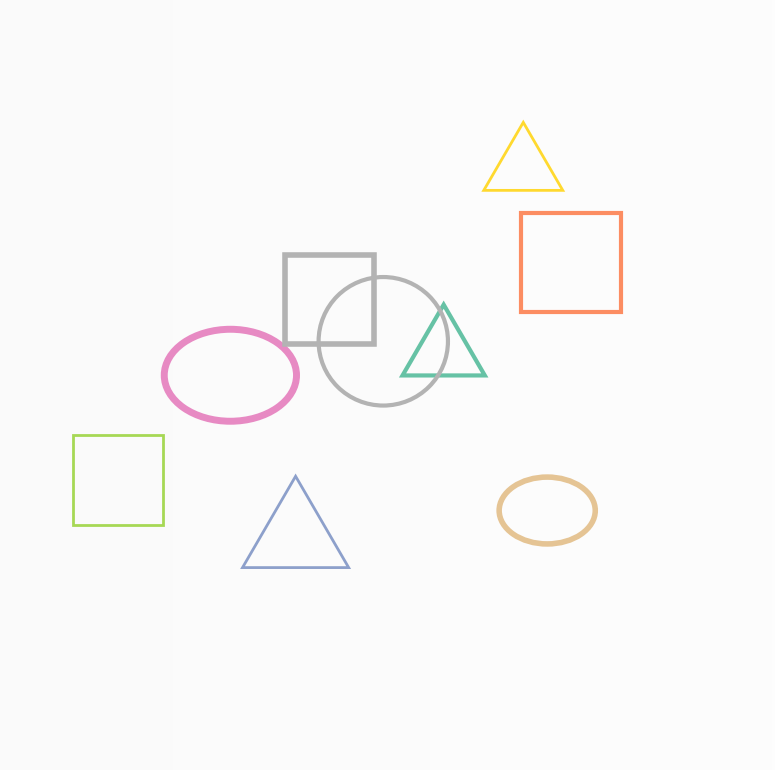[{"shape": "triangle", "thickness": 1.5, "radius": 0.31, "center": [0.572, 0.543]}, {"shape": "square", "thickness": 1.5, "radius": 0.32, "center": [0.736, 0.659]}, {"shape": "triangle", "thickness": 1, "radius": 0.4, "center": [0.381, 0.302]}, {"shape": "oval", "thickness": 2.5, "radius": 0.43, "center": [0.297, 0.513]}, {"shape": "square", "thickness": 1, "radius": 0.29, "center": [0.153, 0.377]}, {"shape": "triangle", "thickness": 1, "radius": 0.29, "center": [0.675, 0.782]}, {"shape": "oval", "thickness": 2, "radius": 0.31, "center": [0.706, 0.337]}, {"shape": "square", "thickness": 2, "radius": 0.29, "center": [0.425, 0.611]}, {"shape": "circle", "thickness": 1.5, "radius": 0.42, "center": [0.495, 0.557]}]